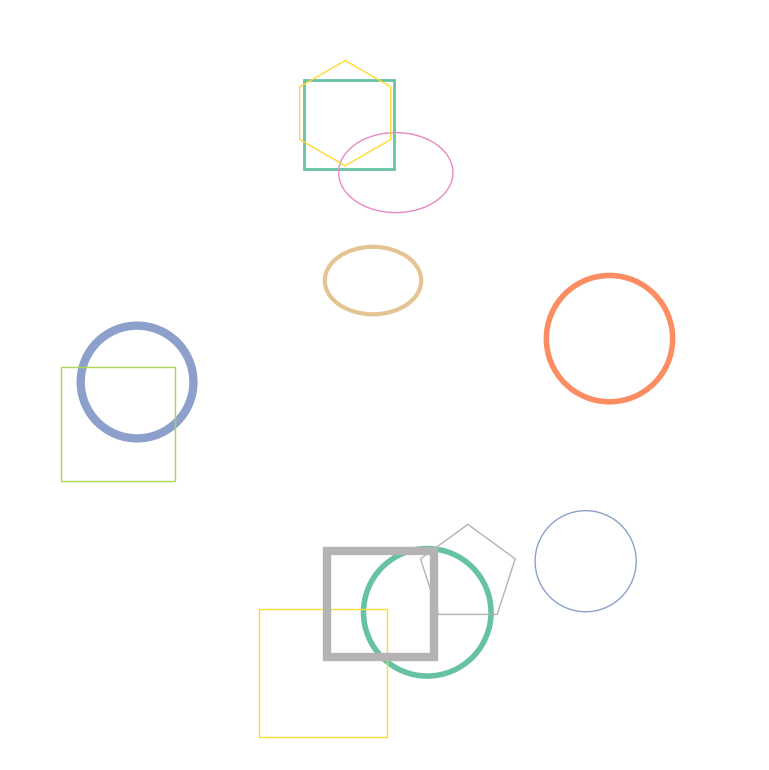[{"shape": "square", "thickness": 1, "radius": 0.29, "center": [0.453, 0.839]}, {"shape": "circle", "thickness": 2, "radius": 0.41, "center": [0.555, 0.205]}, {"shape": "circle", "thickness": 2, "radius": 0.41, "center": [0.792, 0.56]}, {"shape": "circle", "thickness": 3, "radius": 0.37, "center": [0.178, 0.504]}, {"shape": "circle", "thickness": 0.5, "radius": 0.33, "center": [0.761, 0.271]}, {"shape": "oval", "thickness": 0.5, "radius": 0.37, "center": [0.514, 0.776]}, {"shape": "square", "thickness": 0.5, "radius": 0.37, "center": [0.153, 0.449]}, {"shape": "square", "thickness": 0.5, "radius": 0.42, "center": [0.419, 0.126]}, {"shape": "hexagon", "thickness": 0.5, "radius": 0.34, "center": [0.448, 0.853]}, {"shape": "oval", "thickness": 1.5, "radius": 0.31, "center": [0.484, 0.636]}, {"shape": "square", "thickness": 3, "radius": 0.35, "center": [0.494, 0.216]}, {"shape": "pentagon", "thickness": 0.5, "radius": 0.32, "center": [0.608, 0.254]}]